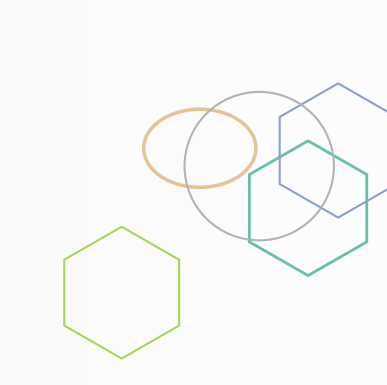[{"shape": "hexagon", "thickness": 2, "radius": 0.87, "center": [0.795, 0.459]}, {"shape": "hexagon", "thickness": 1.5, "radius": 0.87, "center": [0.873, 0.609]}, {"shape": "hexagon", "thickness": 1.5, "radius": 0.86, "center": [0.314, 0.24]}, {"shape": "oval", "thickness": 2.5, "radius": 0.72, "center": [0.516, 0.615]}, {"shape": "circle", "thickness": 1.5, "radius": 0.96, "center": [0.669, 0.569]}]